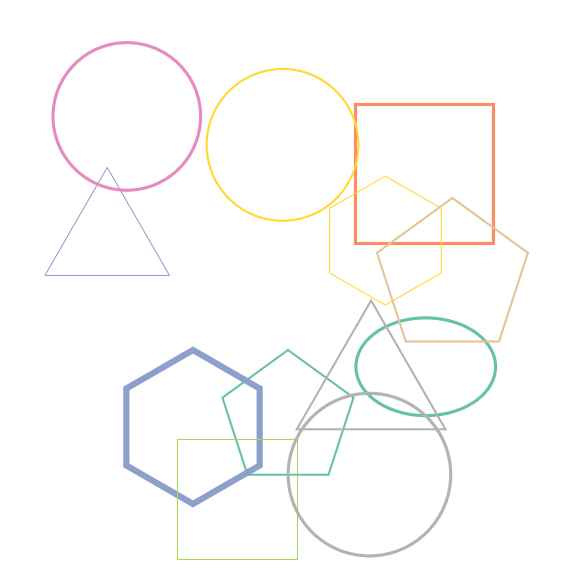[{"shape": "oval", "thickness": 1.5, "radius": 0.6, "center": [0.737, 0.364]}, {"shape": "pentagon", "thickness": 1, "radius": 0.6, "center": [0.499, 0.274]}, {"shape": "square", "thickness": 1.5, "radius": 0.6, "center": [0.734, 0.699]}, {"shape": "triangle", "thickness": 0.5, "radius": 0.62, "center": [0.186, 0.584]}, {"shape": "hexagon", "thickness": 3, "radius": 0.67, "center": [0.334, 0.26]}, {"shape": "circle", "thickness": 1.5, "radius": 0.64, "center": [0.22, 0.798]}, {"shape": "square", "thickness": 0.5, "radius": 0.52, "center": [0.41, 0.135]}, {"shape": "circle", "thickness": 1, "radius": 0.66, "center": [0.489, 0.748]}, {"shape": "hexagon", "thickness": 0.5, "radius": 0.56, "center": [0.667, 0.582]}, {"shape": "pentagon", "thickness": 1, "radius": 0.69, "center": [0.783, 0.519]}, {"shape": "circle", "thickness": 1.5, "radius": 0.7, "center": [0.64, 0.177]}, {"shape": "triangle", "thickness": 1, "radius": 0.74, "center": [0.643, 0.33]}]